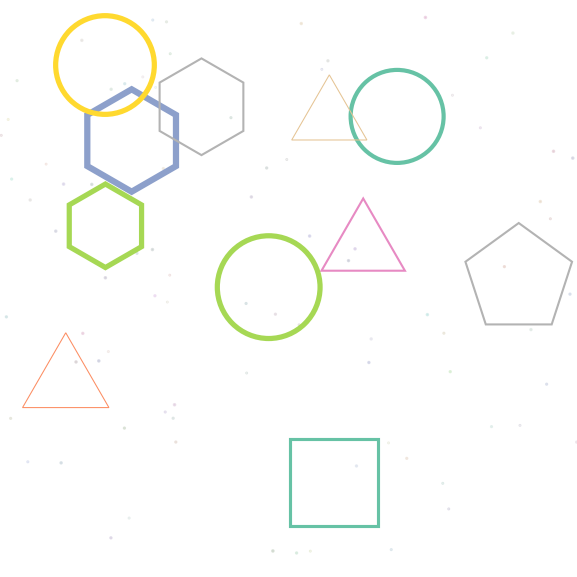[{"shape": "square", "thickness": 1.5, "radius": 0.38, "center": [0.578, 0.164]}, {"shape": "circle", "thickness": 2, "radius": 0.4, "center": [0.688, 0.798]}, {"shape": "triangle", "thickness": 0.5, "radius": 0.43, "center": [0.114, 0.337]}, {"shape": "hexagon", "thickness": 3, "radius": 0.44, "center": [0.228, 0.756]}, {"shape": "triangle", "thickness": 1, "radius": 0.42, "center": [0.629, 0.572]}, {"shape": "circle", "thickness": 2.5, "radius": 0.44, "center": [0.465, 0.502]}, {"shape": "hexagon", "thickness": 2.5, "radius": 0.36, "center": [0.183, 0.608]}, {"shape": "circle", "thickness": 2.5, "radius": 0.43, "center": [0.182, 0.887]}, {"shape": "triangle", "thickness": 0.5, "radius": 0.38, "center": [0.57, 0.794]}, {"shape": "pentagon", "thickness": 1, "radius": 0.49, "center": [0.898, 0.516]}, {"shape": "hexagon", "thickness": 1, "radius": 0.42, "center": [0.349, 0.814]}]